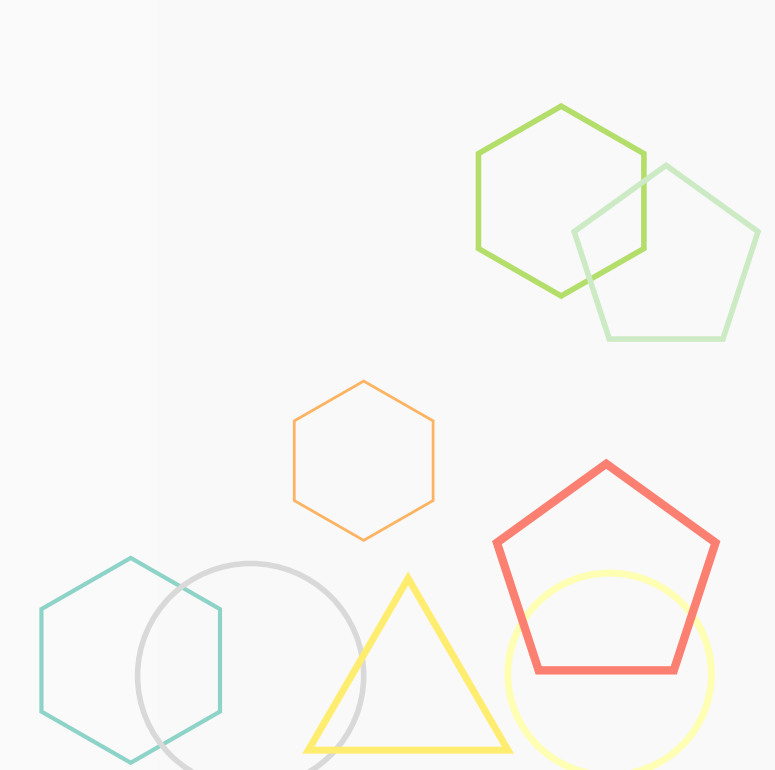[{"shape": "hexagon", "thickness": 1.5, "radius": 0.67, "center": [0.169, 0.142]}, {"shape": "circle", "thickness": 2.5, "radius": 0.66, "center": [0.787, 0.124]}, {"shape": "pentagon", "thickness": 3, "radius": 0.74, "center": [0.782, 0.249]}, {"shape": "hexagon", "thickness": 1, "radius": 0.52, "center": [0.469, 0.402]}, {"shape": "hexagon", "thickness": 2, "radius": 0.62, "center": [0.724, 0.739]}, {"shape": "circle", "thickness": 2, "radius": 0.73, "center": [0.323, 0.122]}, {"shape": "pentagon", "thickness": 2, "radius": 0.62, "center": [0.859, 0.661]}, {"shape": "triangle", "thickness": 2.5, "radius": 0.74, "center": [0.527, 0.1]}]